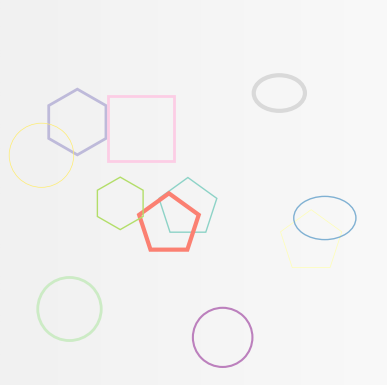[{"shape": "pentagon", "thickness": 1, "radius": 0.39, "center": [0.485, 0.46]}, {"shape": "pentagon", "thickness": 0.5, "radius": 0.42, "center": [0.803, 0.372]}, {"shape": "hexagon", "thickness": 2, "radius": 0.43, "center": [0.2, 0.683]}, {"shape": "pentagon", "thickness": 3, "radius": 0.4, "center": [0.436, 0.417]}, {"shape": "oval", "thickness": 1, "radius": 0.4, "center": [0.838, 0.434]}, {"shape": "hexagon", "thickness": 1, "radius": 0.34, "center": [0.31, 0.472]}, {"shape": "square", "thickness": 2, "radius": 0.42, "center": [0.364, 0.666]}, {"shape": "oval", "thickness": 3, "radius": 0.33, "center": [0.721, 0.758]}, {"shape": "circle", "thickness": 1.5, "radius": 0.38, "center": [0.575, 0.124]}, {"shape": "circle", "thickness": 2, "radius": 0.41, "center": [0.179, 0.197]}, {"shape": "circle", "thickness": 0.5, "radius": 0.42, "center": [0.107, 0.597]}]